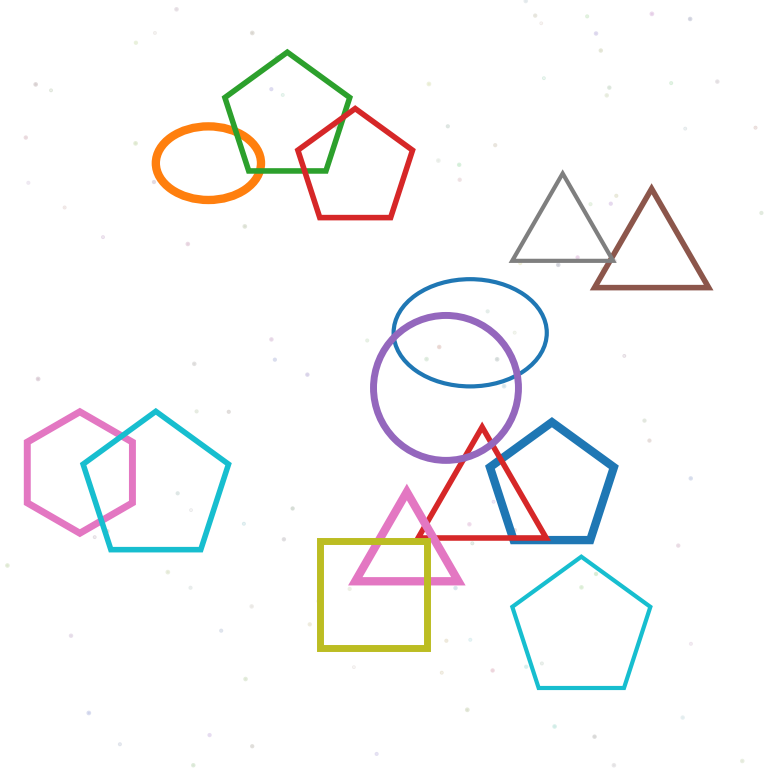[{"shape": "pentagon", "thickness": 3, "radius": 0.42, "center": [0.717, 0.367]}, {"shape": "oval", "thickness": 1.5, "radius": 0.5, "center": [0.611, 0.568]}, {"shape": "oval", "thickness": 3, "radius": 0.34, "center": [0.271, 0.788]}, {"shape": "pentagon", "thickness": 2, "radius": 0.43, "center": [0.373, 0.847]}, {"shape": "triangle", "thickness": 2, "radius": 0.48, "center": [0.626, 0.349]}, {"shape": "pentagon", "thickness": 2, "radius": 0.39, "center": [0.461, 0.781]}, {"shape": "circle", "thickness": 2.5, "radius": 0.47, "center": [0.579, 0.496]}, {"shape": "triangle", "thickness": 2, "radius": 0.43, "center": [0.846, 0.669]}, {"shape": "hexagon", "thickness": 2.5, "radius": 0.39, "center": [0.104, 0.386]}, {"shape": "triangle", "thickness": 3, "radius": 0.39, "center": [0.528, 0.284]}, {"shape": "triangle", "thickness": 1.5, "radius": 0.38, "center": [0.731, 0.699]}, {"shape": "square", "thickness": 2.5, "radius": 0.35, "center": [0.485, 0.228]}, {"shape": "pentagon", "thickness": 2, "radius": 0.5, "center": [0.202, 0.366]}, {"shape": "pentagon", "thickness": 1.5, "radius": 0.47, "center": [0.755, 0.183]}]